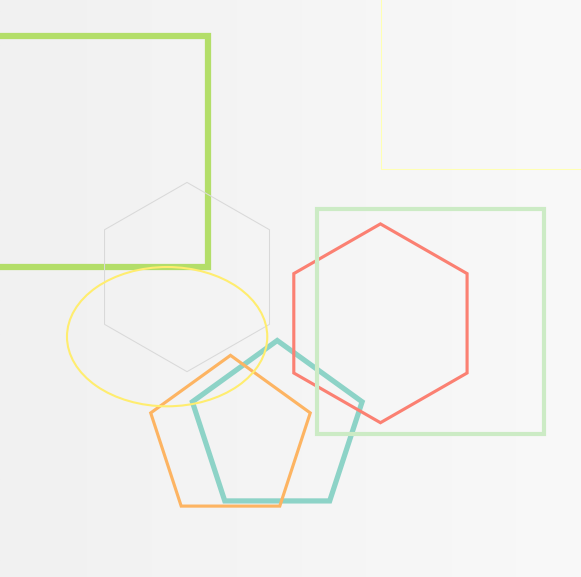[{"shape": "pentagon", "thickness": 2.5, "radius": 0.77, "center": [0.477, 0.256]}, {"shape": "square", "thickness": 0.5, "radius": 0.88, "center": [0.831, 0.883]}, {"shape": "hexagon", "thickness": 1.5, "radius": 0.86, "center": [0.655, 0.439]}, {"shape": "pentagon", "thickness": 1.5, "radius": 0.72, "center": [0.397, 0.24]}, {"shape": "square", "thickness": 3, "radius": 1.0, "center": [0.158, 0.737]}, {"shape": "hexagon", "thickness": 0.5, "radius": 0.82, "center": [0.322, 0.519]}, {"shape": "square", "thickness": 2, "radius": 0.98, "center": [0.741, 0.443]}, {"shape": "oval", "thickness": 1, "radius": 0.86, "center": [0.288, 0.416]}]